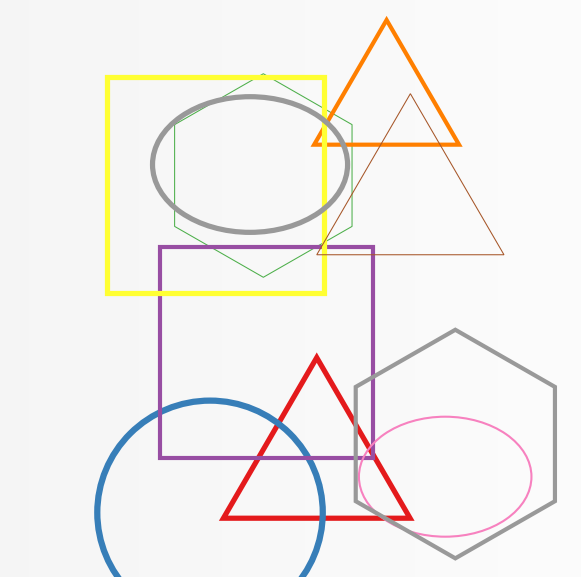[{"shape": "triangle", "thickness": 2.5, "radius": 0.93, "center": [0.545, 0.194]}, {"shape": "circle", "thickness": 3, "radius": 0.97, "center": [0.361, 0.111]}, {"shape": "hexagon", "thickness": 0.5, "radius": 0.88, "center": [0.453, 0.695]}, {"shape": "square", "thickness": 2, "radius": 0.92, "center": [0.459, 0.388]}, {"shape": "triangle", "thickness": 2, "radius": 0.72, "center": [0.665, 0.821]}, {"shape": "square", "thickness": 2.5, "radius": 0.94, "center": [0.371, 0.678]}, {"shape": "triangle", "thickness": 0.5, "radius": 0.93, "center": [0.706, 0.651]}, {"shape": "oval", "thickness": 1, "radius": 0.74, "center": [0.766, 0.174]}, {"shape": "hexagon", "thickness": 2, "radius": 0.99, "center": [0.783, 0.23]}, {"shape": "oval", "thickness": 2.5, "radius": 0.84, "center": [0.43, 0.714]}]